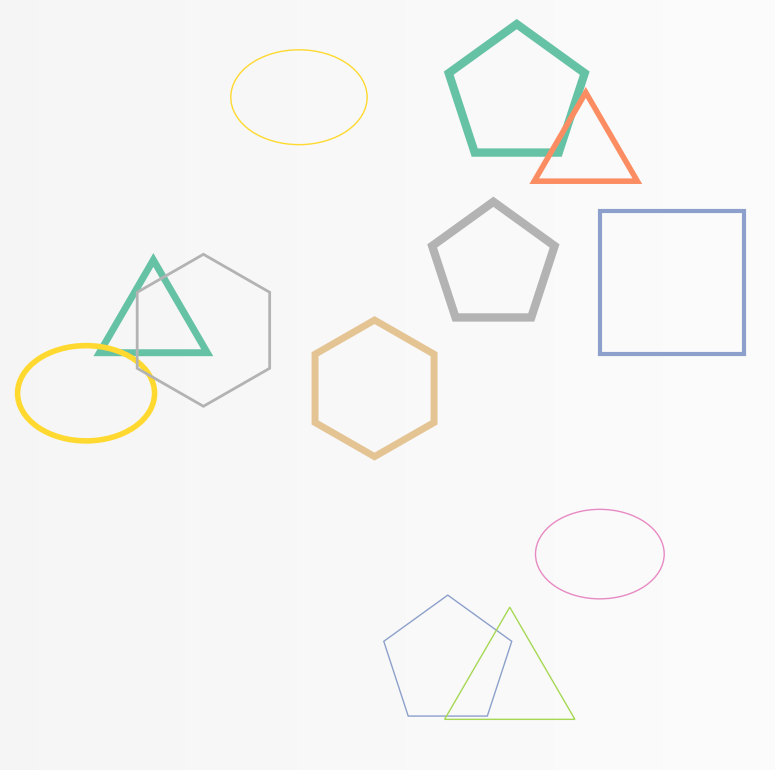[{"shape": "pentagon", "thickness": 3, "radius": 0.46, "center": [0.667, 0.876]}, {"shape": "triangle", "thickness": 2.5, "radius": 0.4, "center": [0.198, 0.582]}, {"shape": "triangle", "thickness": 2, "radius": 0.38, "center": [0.756, 0.803]}, {"shape": "square", "thickness": 1.5, "radius": 0.47, "center": [0.867, 0.633]}, {"shape": "pentagon", "thickness": 0.5, "radius": 0.43, "center": [0.578, 0.14]}, {"shape": "oval", "thickness": 0.5, "radius": 0.42, "center": [0.774, 0.28]}, {"shape": "triangle", "thickness": 0.5, "radius": 0.49, "center": [0.658, 0.114]}, {"shape": "oval", "thickness": 2, "radius": 0.44, "center": [0.111, 0.489]}, {"shape": "oval", "thickness": 0.5, "radius": 0.44, "center": [0.386, 0.874]}, {"shape": "hexagon", "thickness": 2.5, "radius": 0.44, "center": [0.483, 0.496]}, {"shape": "pentagon", "thickness": 3, "radius": 0.42, "center": [0.637, 0.655]}, {"shape": "hexagon", "thickness": 1, "radius": 0.49, "center": [0.262, 0.571]}]